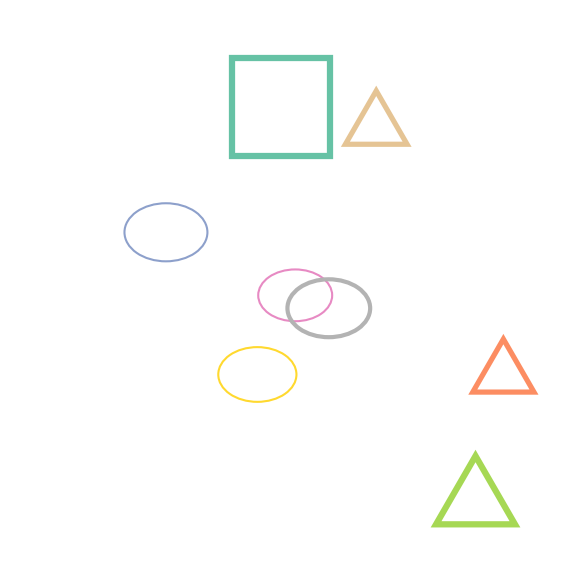[{"shape": "square", "thickness": 3, "radius": 0.42, "center": [0.487, 0.814]}, {"shape": "triangle", "thickness": 2.5, "radius": 0.31, "center": [0.872, 0.351]}, {"shape": "oval", "thickness": 1, "radius": 0.36, "center": [0.287, 0.597]}, {"shape": "oval", "thickness": 1, "radius": 0.32, "center": [0.511, 0.488]}, {"shape": "triangle", "thickness": 3, "radius": 0.39, "center": [0.823, 0.131]}, {"shape": "oval", "thickness": 1, "radius": 0.34, "center": [0.446, 0.351]}, {"shape": "triangle", "thickness": 2.5, "radius": 0.31, "center": [0.651, 0.78]}, {"shape": "oval", "thickness": 2, "radius": 0.36, "center": [0.569, 0.465]}]